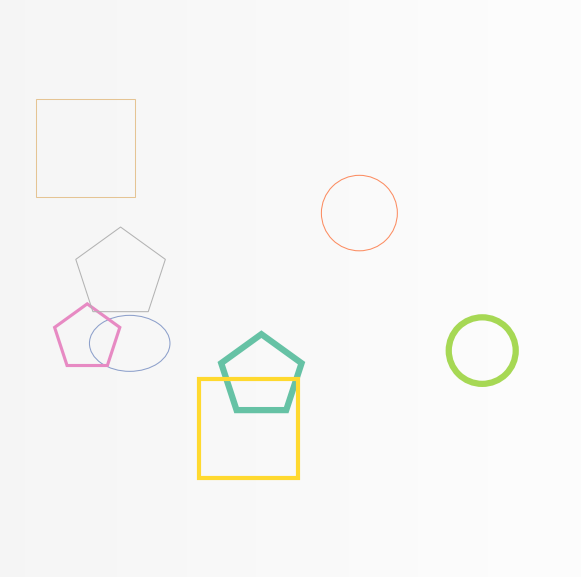[{"shape": "pentagon", "thickness": 3, "radius": 0.36, "center": [0.45, 0.348]}, {"shape": "circle", "thickness": 0.5, "radius": 0.33, "center": [0.618, 0.63]}, {"shape": "oval", "thickness": 0.5, "radius": 0.35, "center": [0.223, 0.405]}, {"shape": "pentagon", "thickness": 1.5, "radius": 0.3, "center": [0.15, 0.414]}, {"shape": "circle", "thickness": 3, "radius": 0.29, "center": [0.83, 0.392]}, {"shape": "square", "thickness": 2, "radius": 0.43, "center": [0.427, 0.258]}, {"shape": "square", "thickness": 0.5, "radius": 0.42, "center": [0.147, 0.743]}, {"shape": "pentagon", "thickness": 0.5, "radius": 0.41, "center": [0.207, 0.525]}]